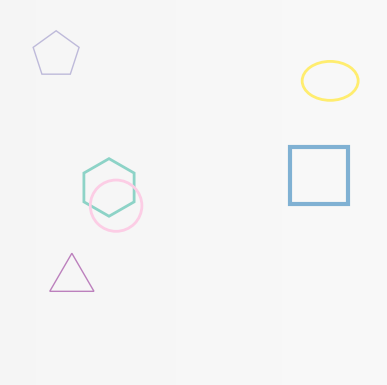[{"shape": "hexagon", "thickness": 2, "radius": 0.37, "center": [0.281, 0.513]}, {"shape": "pentagon", "thickness": 1, "radius": 0.31, "center": [0.145, 0.858]}, {"shape": "square", "thickness": 3, "radius": 0.38, "center": [0.824, 0.544]}, {"shape": "circle", "thickness": 2, "radius": 0.33, "center": [0.3, 0.466]}, {"shape": "triangle", "thickness": 1, "radius": 0.33, "center": [0.185, 0.276]}, {"shape": "oval", "thickness": 2, "radius": 0.36, "center": [0.852, 0.79]}]